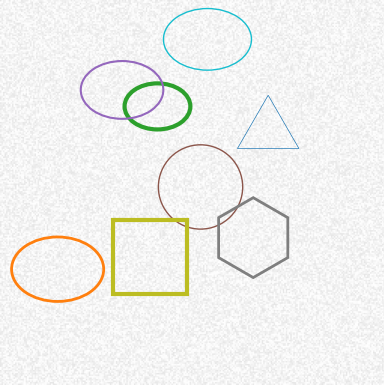[{"shape": "triangle", "thickness": 0.5, "radius": 0.46, "center": [0.697, 0.66]}, {"shape": "oval", "thickness": 2, "radius": 0.6, "center": [0.15, 0.301]}, {"shape": "oval", "thickness": 3, "radius": 0.43, "center": [0.409, 0.724]}, {"shape": "oval", "thickness": 1.5, "radius": 0.54, "center": [0.317, 0.766]}, {"shape": "circle", "thickness": 1, "radius": 0.55, "center": [0.521, 0.514]}, {"shape": "hexagon", "thickness": 2, "radius": 0.52, "center": [0.658, 0.383]}, {"shape": "square", "thickness": 3, "radius": 0.48, "center": [0.389, 0.332]}, {"shape": "oval", "thickness": 1, "radius": 0.57, "center": [0.539, 0.898]}]